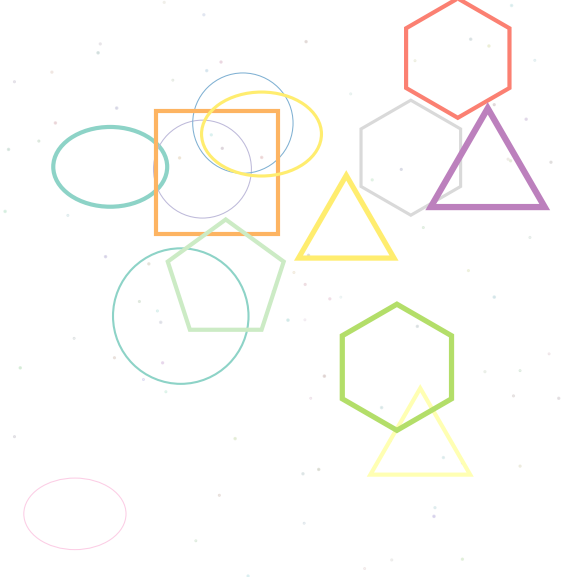[{"shape": "circle", "thickness": 1, "radius": 0.59, "center": [0.313, 0.452]}, {"shape": "oval", "thickness": 2, "radius": 0.49, "center": [0.191, 0.71]}, {"shape": "triangle", "thickness": 2, "radius": 0.5, "center": [0.728, 0.227]}, {"shape": "circle", "thickness": 0.5, "radius": 0.42, "center": [0.351, 0.706]}, {"shape": "hexagon", "thickness": 2, "radius": 0.52, "center": [0.793, 0.898]}, {"shape": "circle", "thickness": 0.5, "radius": 0.43, "center": [0.421, 0.786]}, {"shape": "square", "thickness": 2, "radius": 0.53, "center": [0.376, 0.7]}, {"shape": "hexagon", "thickness": 2.5, "radius": 0.55, "center": [0.687, 0.363]}, {"shape": "oval", "thickness": 0.5, "radius": 0.44, "center": [0.13, 0.109]}, {"shape": "hexagon", "thickness": 1.5, "radius": 0.5, "center": [0.711, 0.726]}, {"shape": "triangle", "thickness": 3, "radius": 0.57, "center": [0.845, 0.698]}, {"shape": "pentagon", "thickness": 2, "radius": 0.53, "center": [0.391, 0.514]}, {"shape": "triangle", "thickness": 2.5, "radius": 0.48, "center": [0.6, 0.6]}, {"shape": "oval", "thickness": 1.5, "radius": 0.52, "center": [0.453, 0.767]}]